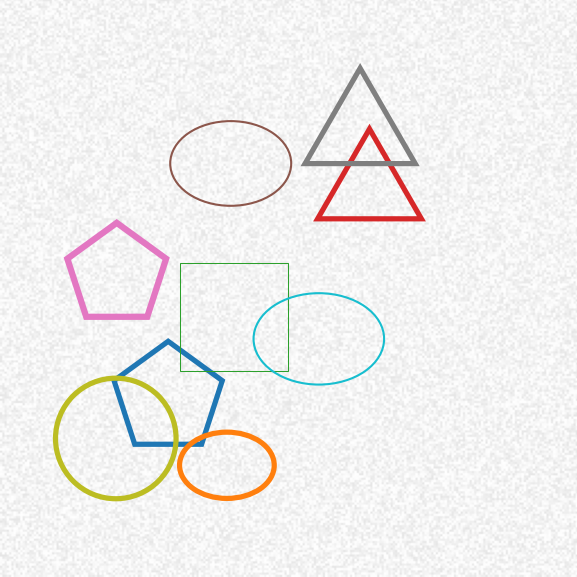[{"shape": "pentagon", "thickness": 2.5, "radius": 0.49, "center": [0.291, 0.31]}, {"shape": "oval", "thickness": 2.5, "radius": 0.41, "center": [0.393, 0.193]}, {"shape": "square", "thickness": 0.5, "radius": 0.47, "center": [0.405, 0.45]}, {"shape": "triangle", "thickness": 2.5, "radius": 0.52, "center": [0.64, 0.672]}, {"shape": "oval", "thickness": 1, "radius": 0.52, "center": [0.399, 0.716]}, {"shape": "pentagon", "thickness": 3, "radius": 0.45, "center": [0.202, 0.523]}, {"shape": "triangle", "thickness": 2.5, "radius": 0.55, "center": [0.624, 0.771]}, {"shape": "circle", "thickness": 2.5, "radius": 0.52, "center": [0.2, 0.24]}, {"shape": "oval", "thickness": 1, "radius": 0.57, "center": [0.552, 0.412]}]